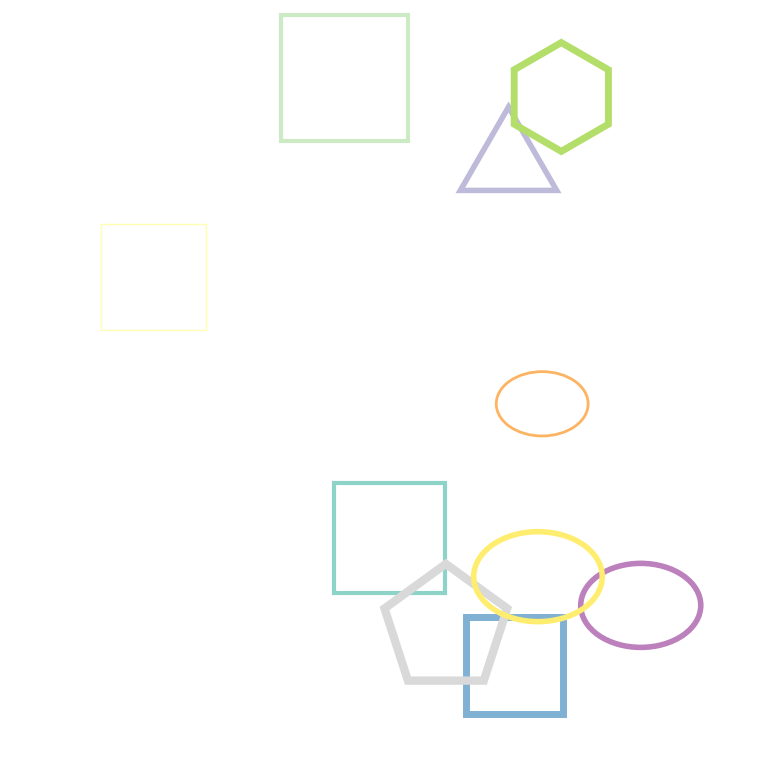[{"shape": "square", "thickness": 1.5, "radius": 0.36, "center": [0.505, 0.301]}, {"shape": "square", "thickness": 0.5, "radius": 0.34, "center": [0.2, 0.64]}, {"shape": "triangle", "thickness": 2, "radius": 0.36, "center": [0.66, 0.789]}, {"shape": "square", "thickness": 2.5, "radius": 0.32, "center": [0.669, 0.136]}, {"shape": "oval", "thickness": 1, "radius": 0.3, "center": [0.704, 0.476]}, {"shape": "hexagon", "thickness": 2.5, "radius": 0.35, "center": [0.729, 0.874]}, {"shape": "pentagon", "thickness": 3, "radius": 0.42, "center": [0.579, 0.184]}, {"shape": "oval", "thickness": 2, "radius": 0.39, "center": [0.832, 0.214]}, {"shape": "square", "thickness": 1.5, "radius": 0.41, "center": [0.447, 0.898]}, {"shape": "oval", "thickness": 2, "radius": 0.42, "center": [0.699, 0.251]}]